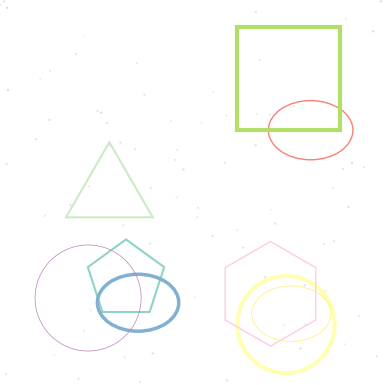[{"shape": "pentagon", "thickness": 1.5, "radius": 0.52, "center": [0.327, 0.274]}, {"shape": "circle", "thickness": 3, "radius": 0.63, "center": [0.743, 0.157]}, {"shape": "oval", "thickness": 1, "radius": 0.55, "center": [0.807, 0.662]}, {"shape": "oval", "thickness": 2.5, "radius": 0.53, "center": [0.359, 0.214]}, {"shape": "square", "thickness": 3, "radius": 0.67, "center": [0.748, 0.795]}, {"shape": "hexagon", "thickness": 1, "radius": 0.68, "center": [0.703, 0.237]}, {"shape": "circle", "thickness": 0.5, "radius": 0.69, "center": [0.229, 0.226]}, {"shape": "triangle", "thickness": 1.5, "radius": 0.65, "center": [0.284, 0.501]}, {"shape": "oval", "thickness": 0.5, "radius": 0.52, "center": [0.757, 0.185]}]